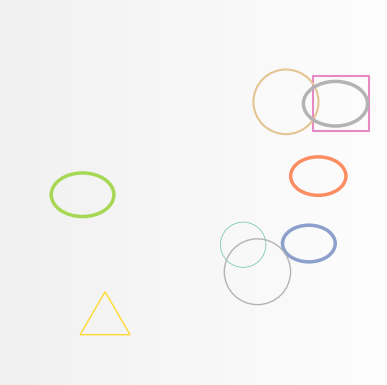[{"shape": "circle", "thickness": 0.5, "radius": 0.29, "center": [0.628, 0.364]}, {"shape": "oval", "thickness": 2.5, "radius": 0.36, "center": [0.821, 0.543]}, {"shape": "oval", "thickness": 2.5, "radius": 0.34, "center": [0.797, 0.367]}, {"shape": "square", "thickness": 1.5, "radius": 0.36, "center": [0.879, 0.731]}, {"shape": "oval", "thickness": 2.5, "radius": 0.4, "center": [0.213, 0.494]}, {"shape": "triangle", "thickness": 1, "radius": 0.37, "center": [0.271, 0.168]}, {"shape": "circle", "thickness": 1.5, "radius": 0.42, "center": [0.738, 0.736]}, {"shape": "oval", "thickness": 2.5, "radius": 0.41, "center": [0.866, 0.731]}, {"shape": "circle", "thickness": 1, "radius": 0.43, "center": [0.664, 0.294]}]